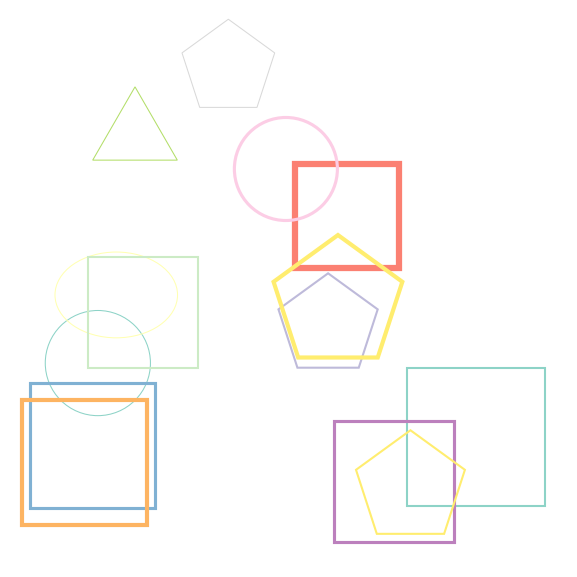[{"shape": "square", "thickness": 1, "radius": 0.6, "center": [0.825, 0.242]}, {"shape": "circle", "thickness": 0.5, "radius": 0.46, "center": [0.169, 0.37]}, {"shape": "oval", "thickness": 0.5, "radius": 0.53, "center": [0.201, 0.488]}, {"shape": "pentagon", "thickness": 1, "radius": 0.45, "center": [0.568, 0.436]}, {"shape": "square", "thickness": 3, "radius": 0.45, "center": [0.601, 0.624]}, {"shape": "square", "thickness": 1.5, "radius": 0.54, "center": [0.161, 0.227]}, {"shape": "square", "thickness": 2, "radius": 0.54, "center": [0.147, 0.199]}, {"shape": "triangle", "thickness": 0.5, "radius": 0.42, "center": [0.234, 0.764]}, {"shape": "circle", "thickness": 1.5, "radius": 0.45, "center": [0.495, 0.707]}, {"shape": "pentagon", "thickness": 0.5, "radius": 0.42, "center": [0.395, 0.881]}, {"shape": "square", "thickness": 1.5, "radius": 0.52, "center": [0.682, 0.165]}, {"shape": "square", "thickness": 1, "radius": 0.48, "center": [0.248, 0.458]}, {"shape": "pentagon", "thickness": 1, "radius": 0.5, "center": [0.711, 0.155]}, {"shape": "pentagon", "thickness": 2, "radius": 0.59, "center": [0.585, 0.475]}]